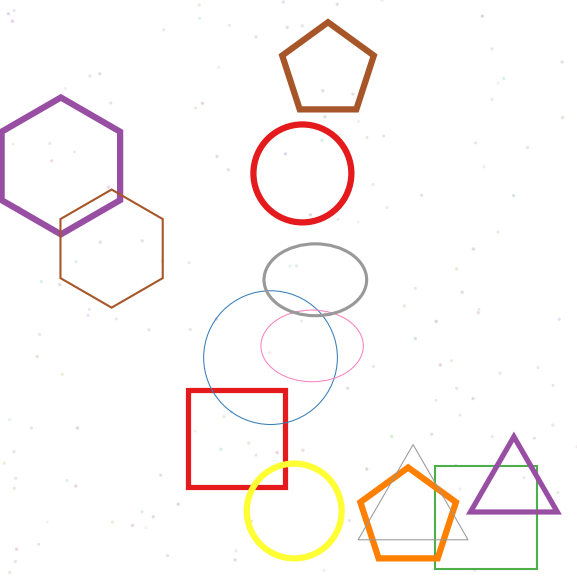[{"shape": "circle", "thickness": 3, "radius": 0.42, "center": [0.524, 0.699]}, {"shape": "square", "thickness": 2.5, "radius": 0.42, "center": [0.41, 0.24]}, {"shape": "circle", "thickness": 0.5, "radius": 0.58, "center": [0.468, 0.38]}, {"shape": "square", "thickness": 1, "radius": 0.44, "center": [0.842, 0.103]}, {"shape": "triangle", "thickness": 2.5, "radius": 0.43, "center": [0.89, 0.156]}, {"shape": "hexagon", "thickness": 3, "radius": 0.59, "center": [0.105, 0.712]}, {"shape": "pentagon", "thickness": 3, "radius": 0.43, "center": [0.707, 0.103]}, {"shape": "circle", "thickness": 3, "radius": 0.41, "center": [0.509, 0.114]}, {"shape": "hexagon", "thickness": 1, "radius": 0.51, "center": [0.193, 0.569]}, {"shape": "pentagon", "thickness": 3, "radius": 0.42, "center": [0.568, 0.877]}, {"shape": "oval", "thickness": 0.5, "radius": 0.44, "center": [0.54, 0.4]}, {"shape": "triangle", "thickness": 0.5, "radius": 0.55, "center": [0.715, 0.119]}, {"shape": "oval", "thickness": 1.5, "radius": 0.44, "center": [0.546, 0.515]}]